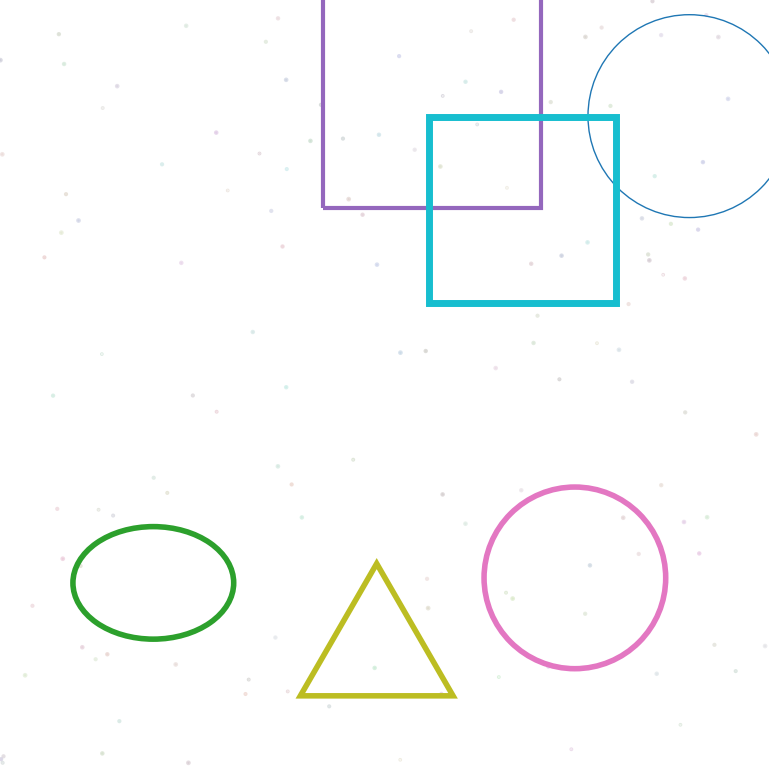[{"shape": "circle", "thickness": 0.5, "radius": 0.66, "center": [0.895, 0.849]}, {"shape": "oval", "thickness": 2, "radius": 0.52, "center": [0.199, 0.243]}, {"shape": "square", "thickness": 1.5, "radius": 0.71, "center": [0.561, 0.872]}, {"shape": "circle", "thickness": 2, "radius": 0.59, "center": [0.747, 0.25]}, {"shape": "triangle", "thickness": 2, "radius": 0.57, "center": [0.489, 0.154]}, {"shape": "square", "thickness": 2.5, "radius": 0.61, "center": [0.679, 0.727]}]